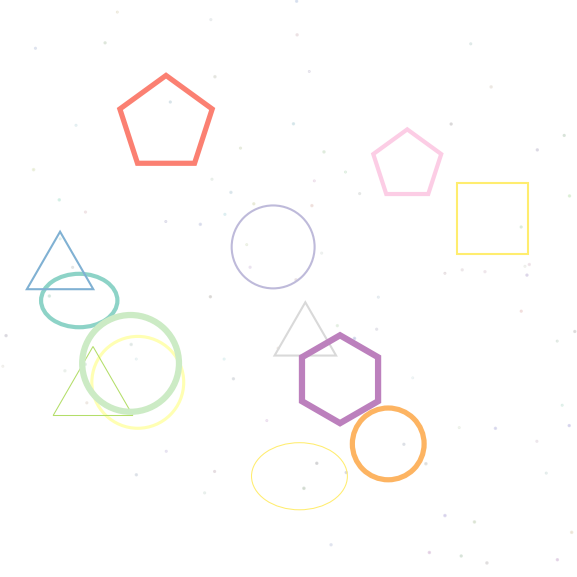[{"shape": "oval", "thickness": 2, "radius": 0.33, "center": [0.137, 0.479]}, {"shape": "circle", "thickness": 1.5, "radius": 0.4, "center": [0.239, 0.337]}, {"shape": "circle", "thickness": 1, "radius": 0.36, "center": [0.473, 0.572]}, {"shape": "pentagon", "thickness": 2.5, "radius": 0.42, "center": [0.287, 0.784]}, {"shape": "triangle", "thickness": 1, "radius": 0.33, "center": [0.104, 0.532]}, {"shape": "circle", "thickness": 2.5, "radius": 0.31, "center": [0.672, 0.23]}, {"shape": "triangle", "thickness": 0.5, "radius": 0.4, "center": [0.161, 0.319]}, {"shape": "pentagon", "thickness": 2, "radius": 0.31, "center": [0.705, 0.713]}, {"shape": "triangle", "thickness": 1, "radius": 0.31, "center": [0.529, 0.414]}, {"shape": "hexagon", "thickness": 3, "radius": 0.38, "center": [0.589, 0.342]}, {"shape": "circle", "thickness": 3, "radius": 0.42, "center": [0.226, 0.37]}, {"shape": "oval", "thickness": 0.5, "radius": 0.42, "center": [0.519, 0.174]}, {"shape": "square", "thickness": 1, "radius": 0.31, "center": [0.853, 0.621]}]